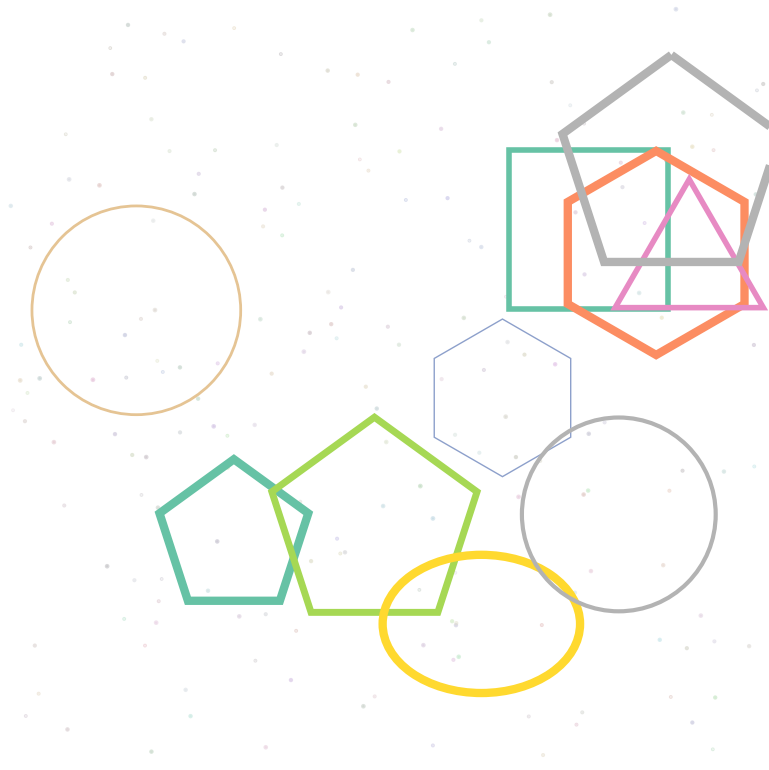[{"shape": "square", "thickness": 2, "radius": 0.51, "center": [0.764, 0.702]}, {"shape": "pentagon", "thickness": 3, "radius": 0.51, "center": [0.304, 0.302]}, {"shape": "hexagon", "thickness": 3, "radius": 0.66, "center": [0.852, 0.672]}, {"shape": "hexagon", "thickness": 0.5, "radius": 0.51, "center": [0.653, 0.483]}, {"shape": "triangle", "thickness": 2, "radius": 0.56, "center": [0.895, 0.656]}, {"shape": "pentagon", "thickness": 2.5, "radius": 0.7, "center": [0.486, 0.318]}, {"shape": "oval", "thickness": 3, "radius": 0.64, "center": [0.625, 0.19]}, {"shape": "circle", "thickness": 1, "radius": 0.68, "center": [0.177, 0.597]}, {"shape": "pentagon", "thickness": 3, "radius": 0.74, "center": [0.872, 0.78]}, {"shape": "circle", "thickness": 1.5, "radius": 0.63, "center": [0.804, 0.332]}]